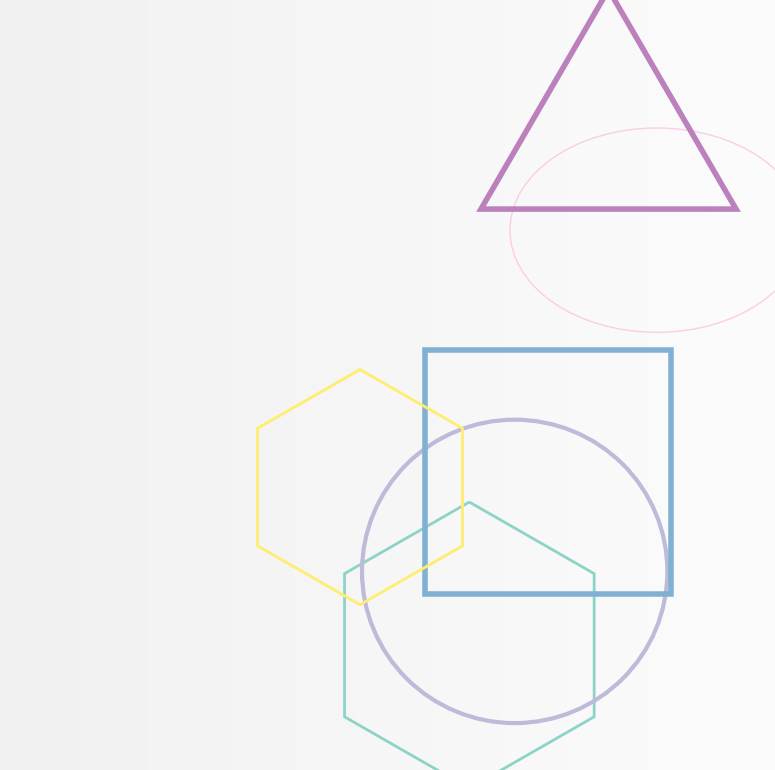[{"shape": "hexagon", "thickness": 1, "radius": 0.93, "center": [0.606, 0.162]}, {"shape": "circle", "thickness": 1.5, "radius": 0.99, "center": [0.664, 0.258]}, {"shape": "square", "thickness": 2, "radius": 0.79, "center": [0.707, 0.386]}, {"shape": "oval", "thickness": 0.5, "radius": 0.95, "center": [0.848, 0.701]}, {"shape": "triangle", "thickness": 2, "radius": 0.95, "center": [0.785, 0.823]}, {"shape": "hexagon", "thickness": 1, "radius": 0.76, "center": [0.465, 0.367]}]